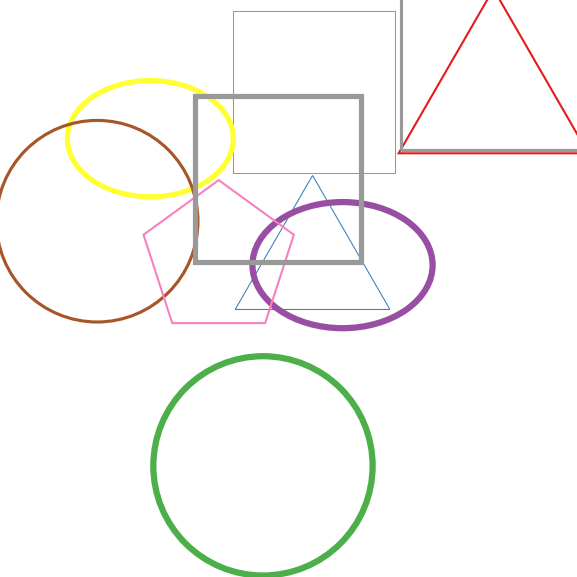[{"shape": "triangle", "thickness": 1, "radius": 0.95, "center": [0.855, 0.828]}, {"shape": "triangle", "thickness": 0.5, "radius": 0.77, "center": [0.541, 0.541]}, {"shape": "circle", "thickness": 3, "radius": 0.95, "center": [0.455, 0.192]}, {"shape": "oval", "thickness": 3, "radius": 0.78, "center": [0.593, 0.54]}, {"shape": "square", "thickness": 0.5, "radius": 0.7, "center": [0.543, 0.84]}, {"shape": "oval", "thickness": 2.5, "radius": 0.72, "center": [0.26, 0.759]}, {"shape": "circle", "thickness": 1.5, "radius": 0.87, "center": [0.168, 0.616]}, {"shape": "pentagon", "thickness": 1, "radius": 0.68, "center": [0.379, 0.55]}, {"shape": "square", "thickness": 1.5, "radius": 0.78, "center": [0.85, 0.896]}, {"shape": "square", "thickness": 2.5, "radius": 0.72, "center": [0.482, 0.689]}]